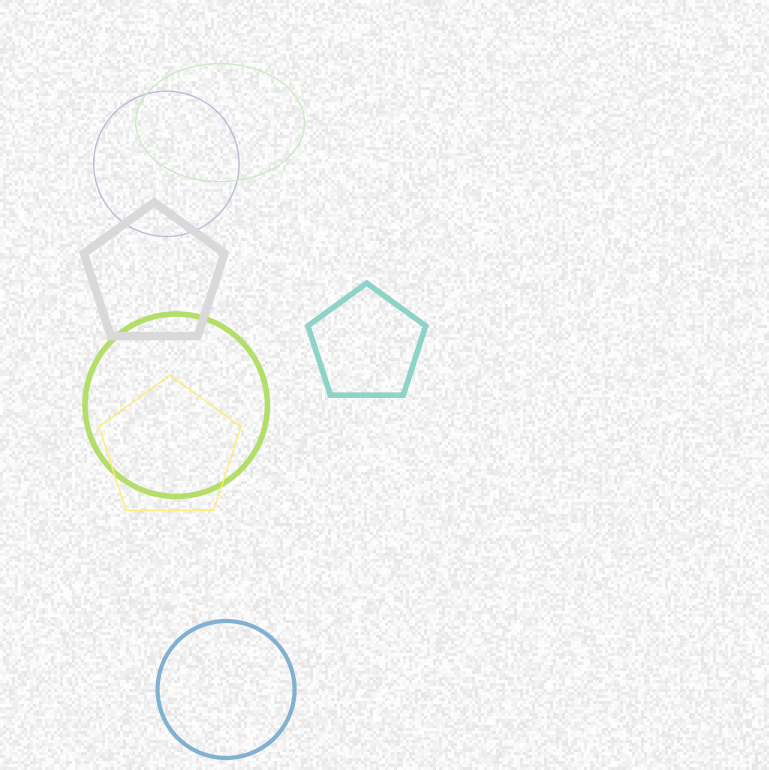[{"shape": "pentagon", "thickness": 2, "radius": 0.4, "center": [0.476, 0.552]}, {"shape": "circle", "thickness": 0.5, "radius": 0.47, "center": [0.216, 0.787]}, {"shape": "circle", "thickness": 1.5, "radius": 0.44, "center": [0.294, 0.105]}, {"shape": "circle", "thickness": 2, "radius": 0.59, "center": [0.229, 0.474]}, {"shape": "pentagon", "thickness": 3, "radius": 0.48, "center": [0.2, 0.641]}, {"shape": "oval", "thickness": 0.5, "radius": 0.55, "center": [0.286, 0.841]}, {"shape": "pentagon", "thickness": 0.5, "radius": 0.48, "center": [0.221, 0.416]}]